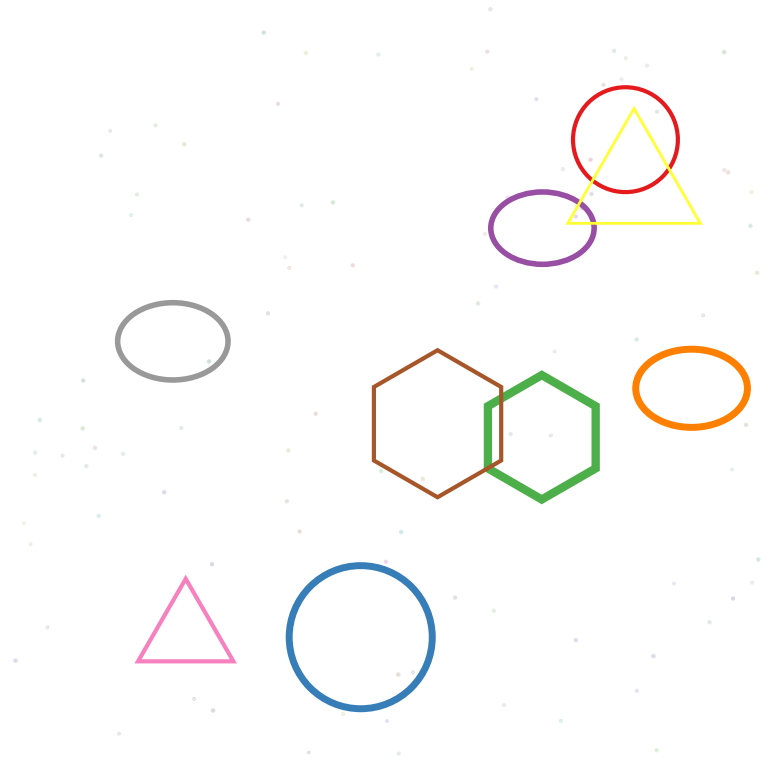[{"shape": "circle", "thickness": 1.5, "radius": 0.34, "center": [0.812, 0.819]}, {"shape": "circle", "thickness": 2.5, "radius": 0.46, "center": [0.468, 0.172]}, {"shape": "hexagon", "thickness": 3, "radius": 0.4, "center": [0.704, 0.432]}, {"shape": "oval", "thickness": 2, "radius": 0.34, "center": [0.705, 0.704]}, {"shape": "oval", "thickness": 2.5, "radius": 0.36, "center": [0.898, 0.496]}, {"shape": "triangle", "thickness": 1, "radius": 0.5, "center": [0.823, 0.76]}, {"shape": "hexagon", "thickness": 1.5, "radius": 0.48, "center": [0.568, 0.45]}, {"shape": "triangle", "thickness": 1.5, "radius": 0.36, "center": [0.241, 0.177]}, {"shape": "oval", "thickness": 2, "radius": 0.36, "center": [0.224, 0.557]}]